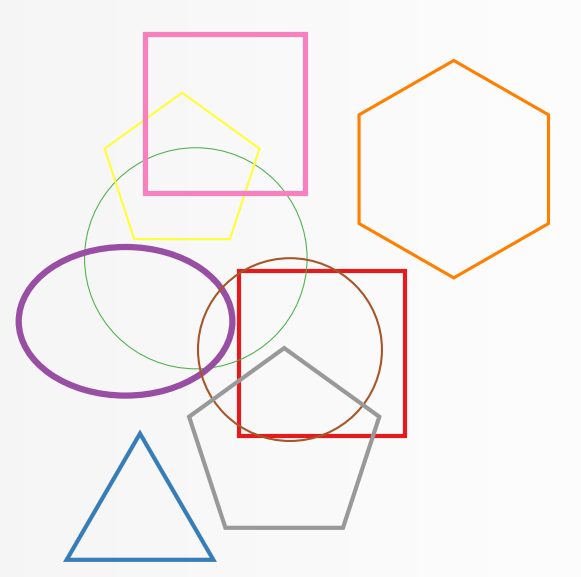[{"shape": "square", "thickness": 2, "radius": 0.71, "center": [0.554, 0.387]}, {"shape": "triangle", "thickness": 2, "radius": 0.73, "center": [0.241, 0.103]}, {"shape": "circle", "thickness": 0.5, "radius": 0.96, "center": [0.337, 0.552]}, {"shape": "oval", "thickness": 3, "radius": 0.92, "center": [0.216, 0.443]}, {"shape": "hexagon", "thickness": 1.5, "radius": 0.94, "center": [0.781, 0.706]}, {"shape": "pentagon", "thickness": 1, "radius": 0.7, "center": [0.313, 0.698]}, {"shape": "circle", "thickness": 1, "radius": 0.79, "center": [0.499, 0.394]}, {"shape": "square", "thickness": 2.5, "radius": 0.69, "center": [0.387, 0.803]}, {"shape": "pentagon", "thickness": 2, "radius": 0.86, "center": [0.489, 0.224]}]